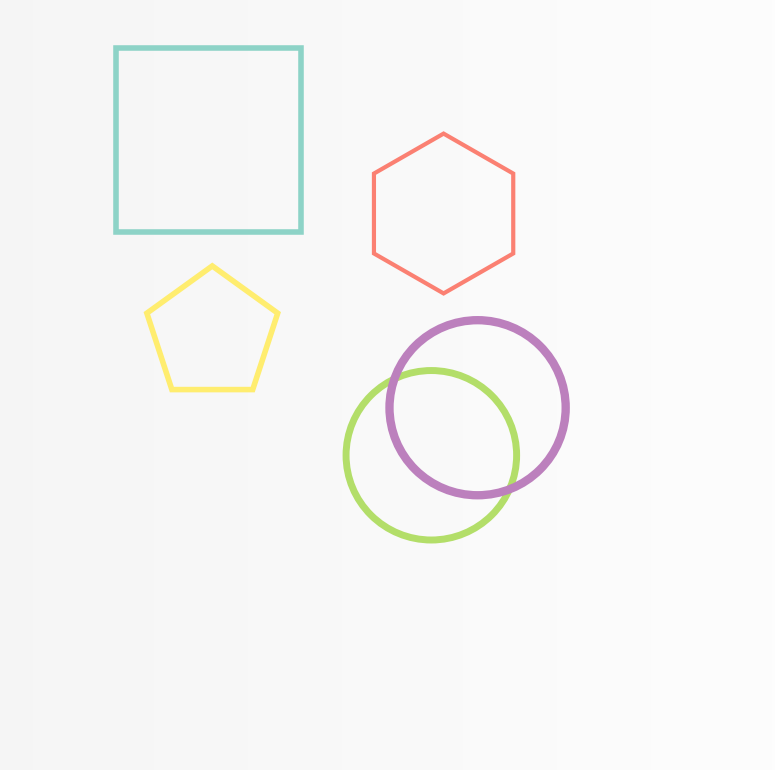[{"shape": "square", "thickness": 2, "radius": 0.6, "center": [0.269, 0.819]}, {"shape": "hexagon", "thickness": 1.5, "radius": 0.52, "center": [0.572, 0.723]}, {"shape": "circle", "thickness": 2.5, "radius": 0.55, "center": [0.557, 0.409]}, {"shape": "circle", "thickness": 3, "radius": 0.57, "center": [0.616, 0.47]}, {"shape": "pentagon", "thickness": 2, "radius": 0.44, "center": [0.274, 0.566]}]